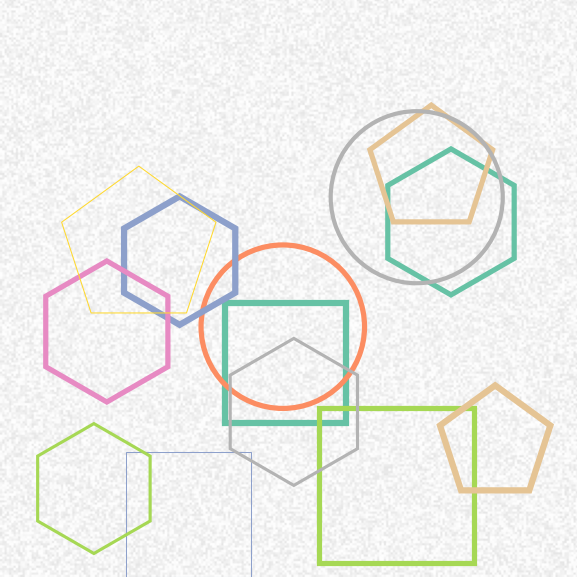[{"shape": "square", "thickness": 3, "radius": 0.52, "center": [0.494, 0.37]}, {"shape": "hexagon", "thickness": 2.5, "radius": 0.63, "center": [0.781, 0.615]}, {"shape": "circle", "thickness": 2.5, "radius": 0.71, "center": [0.49, 0.433]}, {"shape": "hexagon", "thickness": 3, "radius": 0.56, "center": [0.311, 0.548]}, {"shape": "square", "thickness": 0.5, "radius": 0.54, "center": [0.326, 0.108]}, {"shape": "hexagon", "thickness": 2.5, "radius": 0.61, "center": [0.185, 0.425]}, {"shape": "square", "thickness": 2.5, "radius": 0.67, "center": [0.687, 0.158]}, {"shape": "hexagon", "thickness": 1.5, "radius": 0.56, "center": [0.163, 0.153]}, {"shape": "pentagon", "thickness": 0.5, "radius": 0.7, "center": [0.24, 0.571]}, {"shape": "pentagon", "thickness": 3, "radius": 0.5, "center": [0.857, 0.231]}, {"shape": "pentagon", "thickness": 2.5, "radius": 0.56, "center": [0.747, 0.705]}, {"shape": "circle", "thickness": 2, "radius": 0.74, "center": [0.722, 0.658]}, {"shape": "hexagon", "thickness": 1.5, "radius": 0.64, "center": [0.509, 0.286]}]